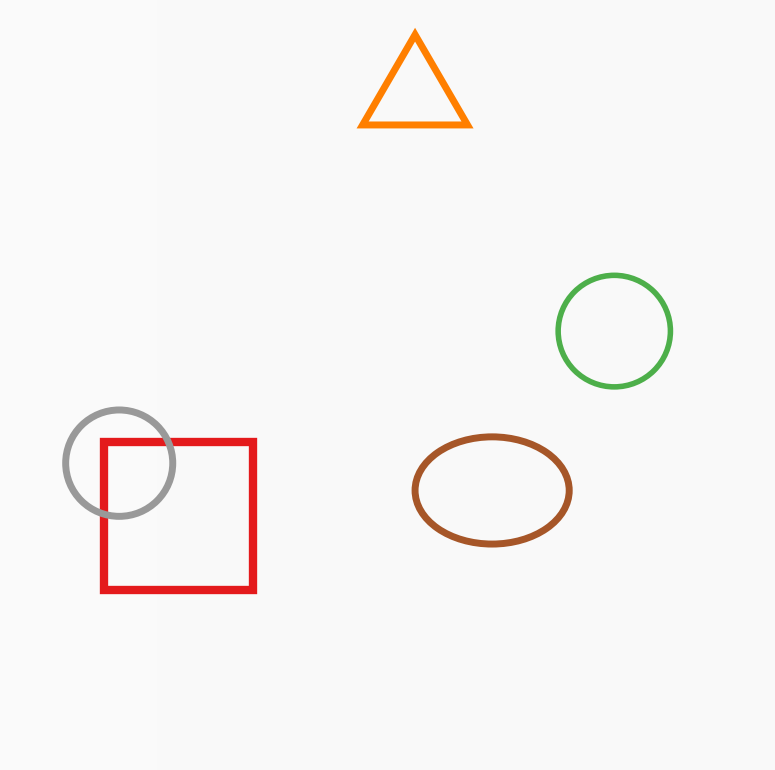[{"shape": "square", "thickness": 3, "radius": 0.48, "center": [0.23, 0.33]}, {"shape": "circle", "thickness": 2, "radius": 0.36, "center": [0.793, 0.57]}, {"shape": "triangle", "thickness": 2.5, "radius": 0.39, "center": [0.536, 0.877]}, {"shape": "oval", "thickness": 2.5, "radius": 0.5, "center": [0.635, 0.363]}, {"shape": "circle", "thickness": 2.5, "radius": 0.35, "center": [0.154, 0.398]}]